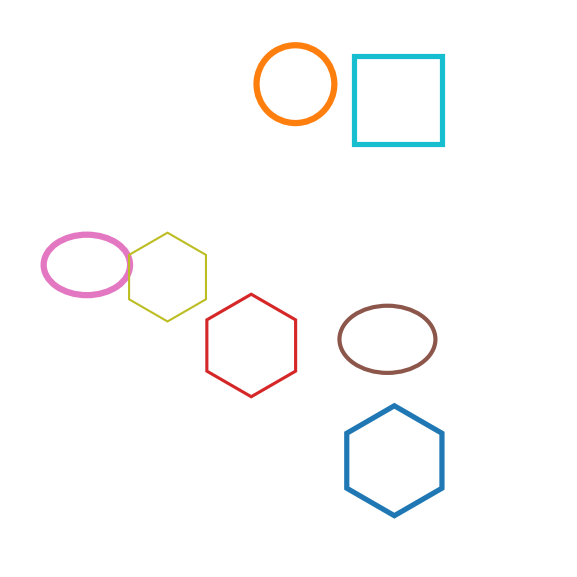[{"shape": "hexagon", "thickness": 2.5, "radius": 0.48, "center": [0.683, 0.201]}, {"shape": "circle", "thickness": 3, "radius": 0.34, "center": [0.512, 0.853]}, {"shape": "hexagon", "thickness": 1.5, "radius": 0.44, "center": [0.435, 0.401]}, {"shape": "oval", "thickness": 2, "radius": 0.42, "center": [0.671, 0.412]}, {"shape": "oval", "thickness": 3, "radius": 0.37, "center": [0.15, 0.54]}, {"shape": "hexagon", "thickness": 1, "radius": 0.38, "center": [0.29, 0.519]}, {"shape": "square", "thickness": 2.5, "radius": 0.38, "center": [0.689, 0.826]}]